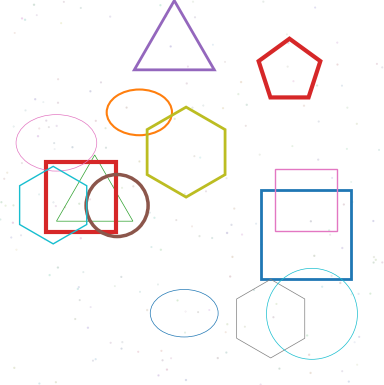[{"shape": "square", "thickness": 2, "radius": 0.58, "center": [0.795, 0.39]}, {"shape": "oval", "thickness": 0.5, "radius": 0.44, "center": [0.478, 0.186]}, {"shape": "oval", "thickness": 1.5, "radius": 0.42, "center": [0.362, 0.708]}, {"shape": "triangle", "thickness": 0.5, "radius": 0.57, "center": [0.246, 0.483]}, {"shape": "square", "thickness": 3, "radius": 0.46, "center": [0.21, 0.488]}, {"shape": "pentagon", "thickness": 3, "radius": 0.42, "center": [0.752, 0.815]}, {"shape": "triangle", "thickness": 2, "radius": 0.6, "center": [0.453, 0.879]}, {"shape": "circle", "thickness": 2.5, "radius": 0.4, "center": [0.304, 0.466]}, {"shape": "oval", "thickness": 0.5, "radius": 0.52, "center": [0.146, 0.629]}, {"shape": "square", "thickness": 1, "radius": 0.4, "center": [0.796, 0.481]}, {"shape": "hexagon", "thickness": 0.5, "radius": 0.51, "center": [0.703, 0.172]}, {"shape": "hexagon", "thickness": 2, "radius": 0.58, "center": [0.483, 0.605]}, {"shape": "hexagon", "thickness": 1, "radius": 0.5, "center": [0.138, 0.467]}, {"shape": "circle", "thickness": 0.5, "radius": 0.59, "center": [0.81, 0.185]}]